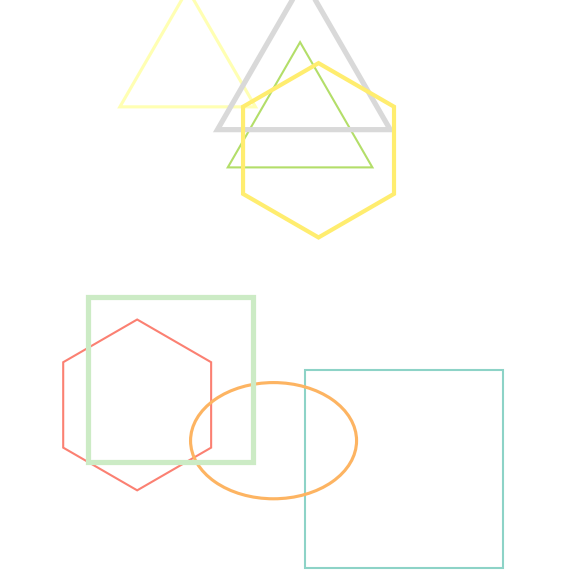[{"shape": "square", "thickness": 1, "radius": 0.86, "center": [0.7, 0.187]}, {"shape": "triangle", "thickness": 1.5, "radius": 0.68, "center": [0.325, 0.882]}, {"shape": "hexagon", "thickness": 1, "radius": 0.74, "center": [0.238, 0.298]}, {"shape": "oval", "thickness": 1.5, "radius": 0.72, "center": [0.474, 0.236]}, {"shape": "triangle", "thickness": 1, "radius": 0.72, "center": [0.52, 0.782]}, {"shape": "triangle", "thickness": 2.5, "radius": 0.86, "center": [0.526, 0.861]}, {"shape": "square", "thickness": 2.5, "radius": 0.71, "center": [0.295, 0.342]}, {"shape": "hexagon", "thickness": 2, "radius": 0.75, "center": [0.552, 0.739]}]